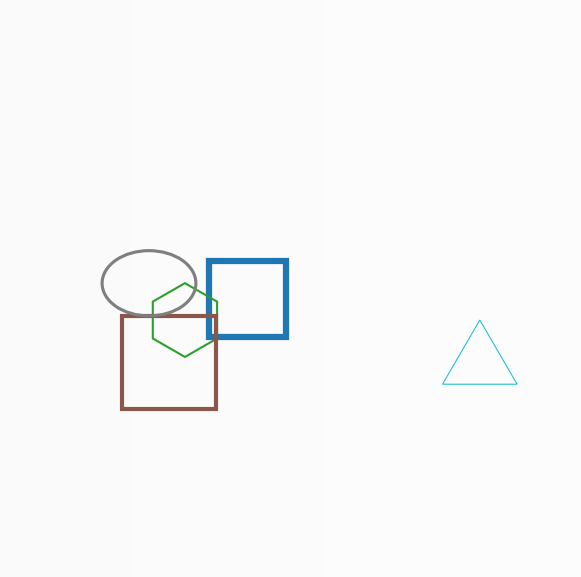[{"shape": "square", "thickness": 3, "radius": 0.33, "center": [0.426, 0.481]}, {"shape": "hexagon", "thickness": 1, "radius": 0.32, "center": [0.318, 0.445]}, {"shape": "square", "thickness": 2, "radius": 0.41, "center": [0.291, 0.372]}, {"shape": "oval", "thickness": 1.5, "radius": 0.4, "center": [0.256, 0.509]}, {"shape": "triangle", "thickness": 0.5, "radius": 0.37, "center": [0.825, 0.371]}]